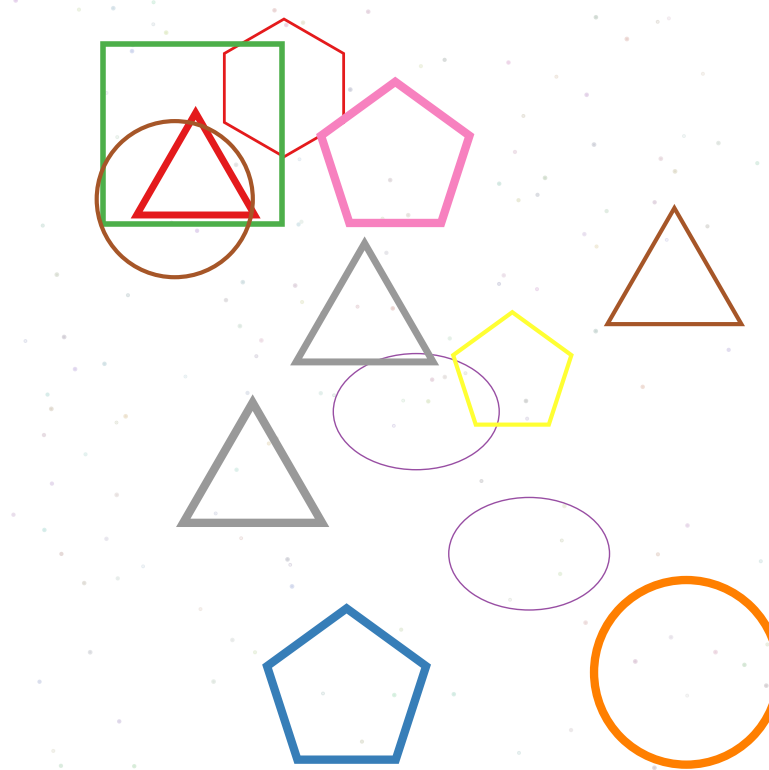[{"shape": "hexagon", "thickness": 1, "radius": 0.45, "center": [0.369, 0.886]}, {"shape": "triangle", "thickness": 2.5, "radius": 0.44, "center": [0.254, 0.765]}, {"shape": "pentagon", "thickness": 3, "radius": 0.54, "center": [0.45, 0.101]}, {"shape": "square", "thickness": 2, "radius": 0.58, "center": [0.25, 0.826]}, {"shape": "oval", "thickness": 0.5, "radius": 0.54, "center": [0.541, 0.465]}, {"shape": "oval", "thickness": 0.5, "radius": 0.52, "center": [0.687, 0.281]}, {"shape": "circle", "thickness": 3, "radius": 0.6, "center": [0.891, 0.127]}, {"shape": "pentagon", "thickness": 1.5, "radius": 0.4, "center": [0.665, 0.514]}, {"shape": "triangle", "thickness": 1.5, "radius": 0.5, "center": [0.876, 0.629]}, {"shape": "circle", "thickness": 1.5, "radius": 0.51, "center": [0.227, 0.741]}, {"shape": "pentagon", "thickness": 3, "radius": 0.51, "center": [0.513, 0.792]}, {"shape": "triangle", "thickness": 3, "radius": 0.52, "center": [0.328, 0.373]}, {"shape": "triangle", "thickness": 2.5, "radius": 0.51, "center": [0.474, 0.581]}]